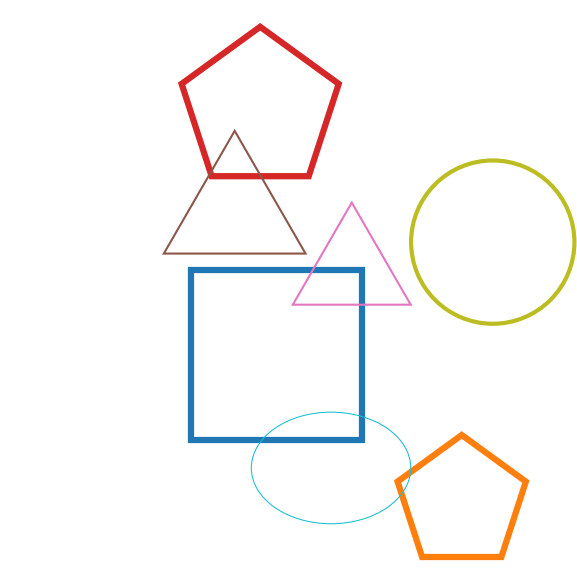[{"shape": "square", "thickness": 3, "radius": 0.74, "center": [0.479, 0.384]}, {"shape": "pentagon", "thickness": 3, "radius": 0.58, "center": [0.8, 0.129]}, {"shape": "pentagon", "thickness": 3, "radius": 0.72, "center": [0.451, 0.81]}, {"shape": "triangle", "thickness": 1, "radius": 0.71, "center": [0.406, 0.631]}, {"shape": "triangle", "thickness": 1, "radius": 0.59, "center": [0.609, 0.53]}, {"shape": "circle", "thickness": 2, "radius": 0.71, "center": [0.853, 0.58]}, {"shape": "oval", "thickness": 0.5, "radius": 0.69, "center": [0.573, 0.189]}]